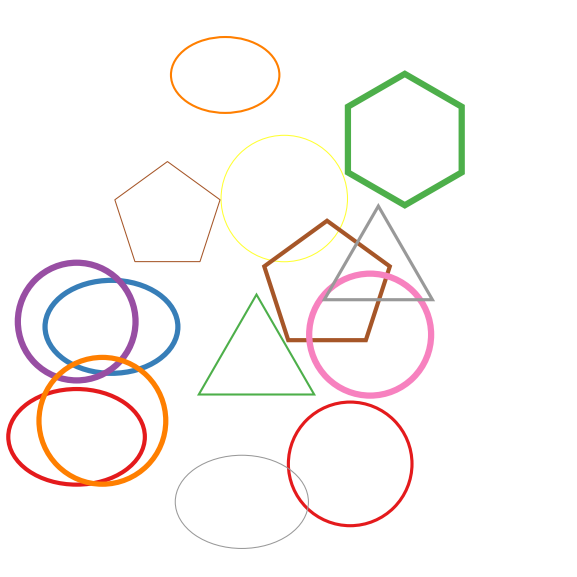[{"shape": "oval", "thickness": 2, "radius": 0.59, "center": [0.133, 0.243]}, {"shape": "circle", "thickness": 1.5, "radius": 0.54, "center": [0.606, 0.196]}, {"shape": "oval", "thickness": 2.5, "radius": 0.58, "center": [0.193, 0.433]}, {"shape": "hexagon", "thickness": 3, "radius": 0.57, "center": [0.701, 0.757]}, {"shape": "triangle", "thickness": 1, "radius": 0.58, "center": [0.444, 0.374]}, {"shape": "circle", "thickness": 3, "radius": 0.51, "center": [0.133, 0.442]}, {"shape": "circle", "thickness": 2.5, "radius": 0.55, "center": [0.177, 0.27]}, {"shape": "oval", "thickness": 1, "radius": 0.47, "center": [0.39, 0.869]}, {"shape": "circle", "thickness": 0.5, "radius": 0.55, "center": [0.492, 0.655]}, {"shape": "pentagon", "thickness": 0.5, "radius": 0.48, "center": [0.29, 0.624]}, {"shape": "pentagon", "thickness": 2, "radius": 0.57, "center": [0.566, 0.503]}, {"shape": "circle", "thickness": 3, "radius": 0.53, "center": [0.641, 0.42]}, {"shape": "triangle", "thickness": 1.5, "radius": 0.54, "center": [0.655, 0.534]}, {"shape": "oval", "thickness": 0.5, "radius": 0.58, "center": [0.419, 0.13]}]